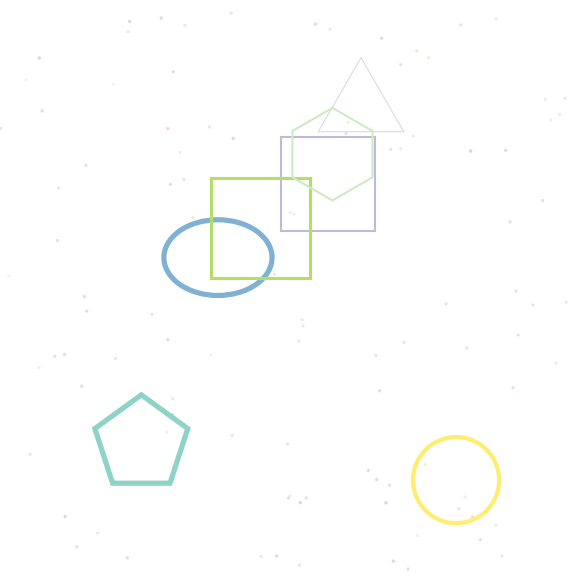[{"shape": "pentagon", "thickness": 2.5, "radius": 0.42, "center": [0.245, 0.231]}, {"shape": "square", "thickness": 1, "radius": 0.41, "center": [0.568, 0.68]}, {"shape": "oval", "thickness": 2.5, "radius": 0.47, "center": [0.377, 0.553]}, {"shape": "square", "thickness": 1.5, "radius": 0.43, "center": [0.451, 0.604]}, {"shape": "triangle", "thickness": 0.5, "radius": 0.43, "center": [0.625, 0.814]}, {"shape": "hexagon", "thickness": 1, "radius": 0.4, "center": [0.576, 0.732]}, {"shape": "circle", "thickness": 2, "radius": 0.37, "center": [0.79, 0.168]}]